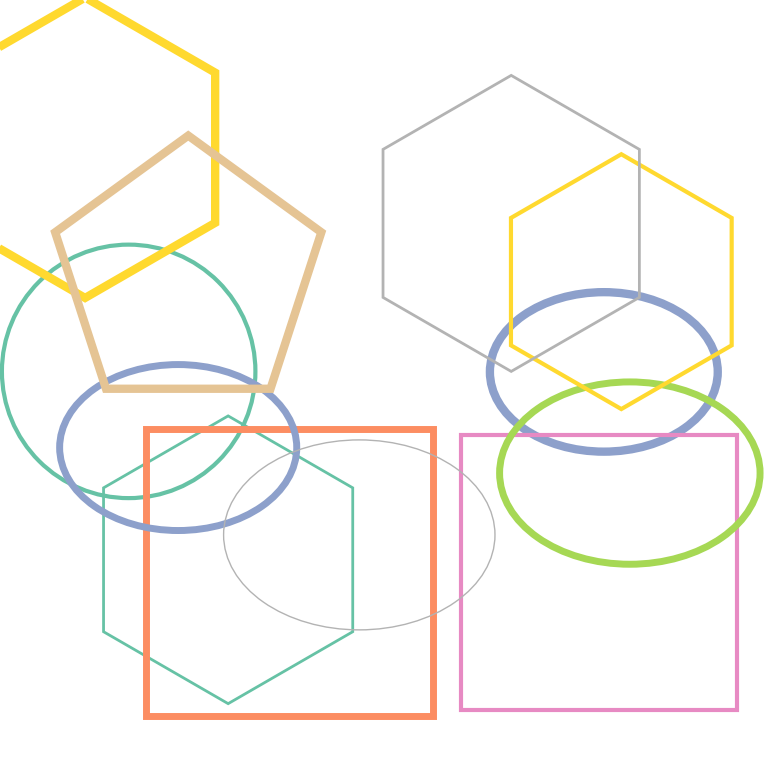[{"shape": "circle", "thickness": 1.5, "radius": 0.82, "center": [0.167, 0.518]}, {"shape": "hexagon", "thickness": 1, "radius": 0.93, "center": [0.296, 0.273]}, {"shape": "square", "thickness": 2.5, "radius": 0.93, "center": [0.376, 0.257]}, {"shape": "oval", "thickness": 2.5, "radius": 0.77, "center": [0.231, 0.419]}, {"shape": "oval", "thickness": 3, "radius": 0.74, "center": [0.784, 0.517]}, {"shape": "square", "thickness": 1.5, "radius": 0.89, "center": [0.778, 0.256]}, {"shape": "oval", "thickness": 2.5, "radius": 0.85, "center": [0.818, 0.386]}, {"shape": "hexagon", "thickness": 1.5, "radius": 0.83, "center": [0.807, 0.634]}, {"shape": "hexagon", "thickness": 3, "radius": 0.98, "center": [0.111, 0.808]}, {"shape": "pentagon", "thickness": 3, "radius": 0.91, "center": [0.244, 0.642]}, {"shape": "hexagon", "thickness": 1, "radius": 0.96, "center": [0.664, 0.71]}, {"shape": "oval", "thickness": 0.5, "radius": 0.88, "center": [0.467, 0.305]}]